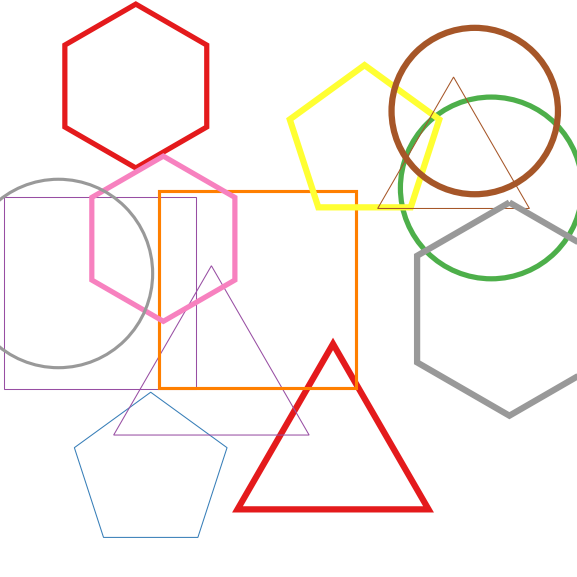[{"shape": "triangle", "thickness": 3, "radius": 0.95, "center": [0.577, 0.213]}, {"shape": "hexagon", "thickness": 2.5, "radius": 0.71, "center": [0.235, 0.85]}, {"shape": "pentagon", "thickness": 0.5, "radius": 0.69, "center": [0.261, 0.181]}, {"shape": "circle", "thickness": 2.5, "radius": 0.79, "center": [0.851, 0.674]}, {"shape": "square", "thickness": 0.5, "radius": 0.83, "center": [0.173, 0.492]}, {"shape": "triangle", "thickness": 0.5, "radius": 0.98, "center": [0.366, 0.344]}, {"shape": "square", "thickness": 1.5, "radius": 0.85, "center": [0.446, 0.498]}, {"shape": "pentagon", "thickness": 3, "radius": 0.68, "center": [0.631, 0.75]}, {"shape": "triangle", "thickness": 0.5, "radius": 0.76, "center": [0.785, 0.714]}, {"shape": "circle", "thickness": 3, "radius": 0.72, "center": [0.822, 0.807]}, {"shape": "hexagon", "thickness": 2.5, "radius": 0.72, "center": [0.283, 0.586]}, {"shape": "circle", "thickness": 1.5, "radius": 0.82, "center": [0.101, 0.526]}, {"shape": "hexagon", "thickness": 3, "radius": 0.92, "center": [0.882, 0.464]}]